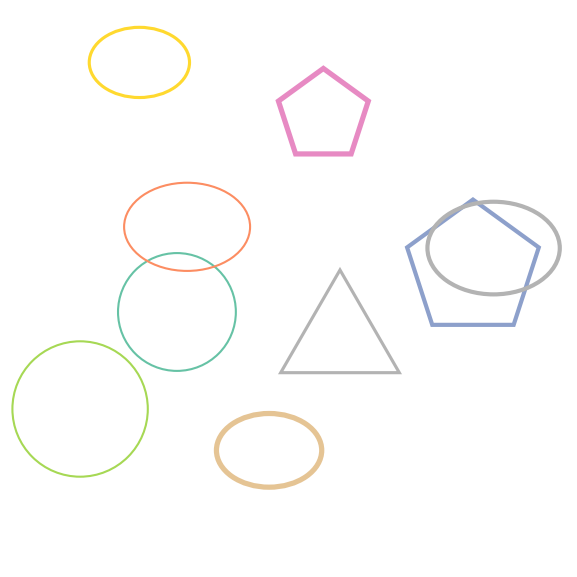[{"shape": "circle", "thickness": 1, "radius": 0.51, "center": [0.306, 0.459]}, {"shape": "oval", "thickness": 1, "radius": 0.55, "center": [0.324, 0.606]}, {"shape": "pentagon", "thickness": 2, "radius": 0.6, "center": [0.819, 0.534]}, {"shape": "pentagon", "thickness": 2.5, "radius": 0.41, "center": [0.56, 0.799]}, {"shape": "circle", "thickness": 1, "radius": 0.59, "center": [0.139, 0.291]}, {"shape": "oval", "thickness": 1.5, "radius": 0.43, "center": [0.241, 0.891]}, {"shape": "oval", "thickness": 2.5, "radius": 0.46, "center": [0.466, 0.219]}, {"shape": "triangle", "thickness": 1.5, "radius": 0.59, "center": [0.589, 0.413]}, {"shape": "oval", "thickness": 2, "radius": 0.57, "center": [0.855, 0.57]}]